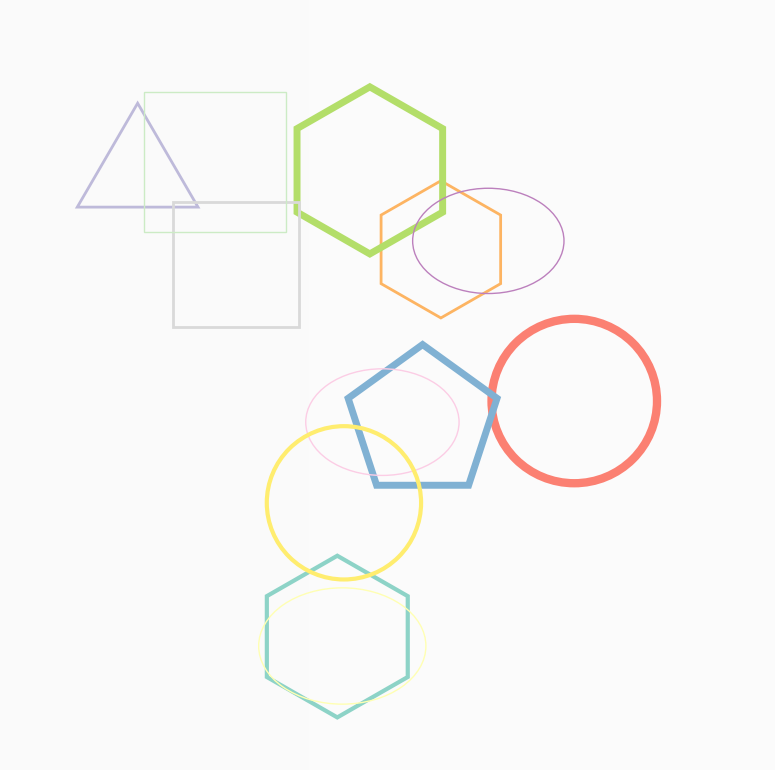[{"shape": "hexagon", "thickness": 1.5, "radius": 0.52, "center": [0.435, 0.173]}, {"shape": "oval", "thickness": 0.5, "radius": 0.54, "center": [0.442, 0.161]}, {"shape": "triangle", "thickness": 1, "radius": 0.45, "center": [0.178, 0.776]}, {"shape": "circle", "thickness": 3, "radius": 0.53, "center": [0.741, 0.479]}, {"shape": "pentagon", "thickness": 2.5, "radius": 0.5, "center": [0.545, 0.452]}, {"shape": "hexagon", "thickness": 1, "radius": 0.45, "center": [0.569, 0.676]}, {"shape": "hexagon", "thickness": 2.5, "radius": 0.54, "center": [0.477, 0.779]}, {"shape": "oval", "thickness": 0.5, "radius": 0.49, "center": [0.493, 0.452]}, {"shape": "square", "thickness": 1, "radius": 0.4, "center": [0.305, 0.657]}, {"shape": "oval", "thickness": 0.5, "radius": 0.49, "center": [0.63, 0.687]}, {"shape": "square", "thickness": 0.5, "radius": 0.46, "center": [0.278, 0.79]}, {"shape": "circle", "thickness": 1.5, "radius": 0.5, "center": [0.444, 0.347]}]